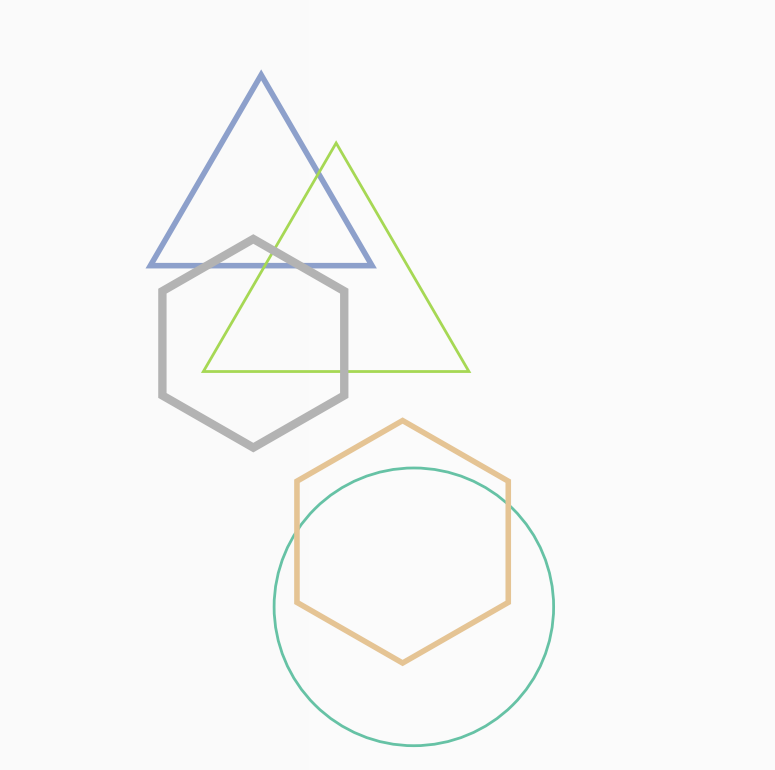[{"shape": "circle", "thickness": 1, "radius": 0.9, "center": [0.534, 0.212]}, {"shape": "triangle", "thickness": 2, "radius": 0.83, "center": [0.337, 0.738]}, {"shape": "triangle", "thickness": 1, "radius": 0.99, "center": [0.434, 0.616]}, {"shape": "hexagon", "thickness": 2, "radius": 0.79, "center": [0.519, 0.296]}, {"shape": "hexagon", "thickness": 3, "radius": 0.68, "center": [0.327, 0.554]}]